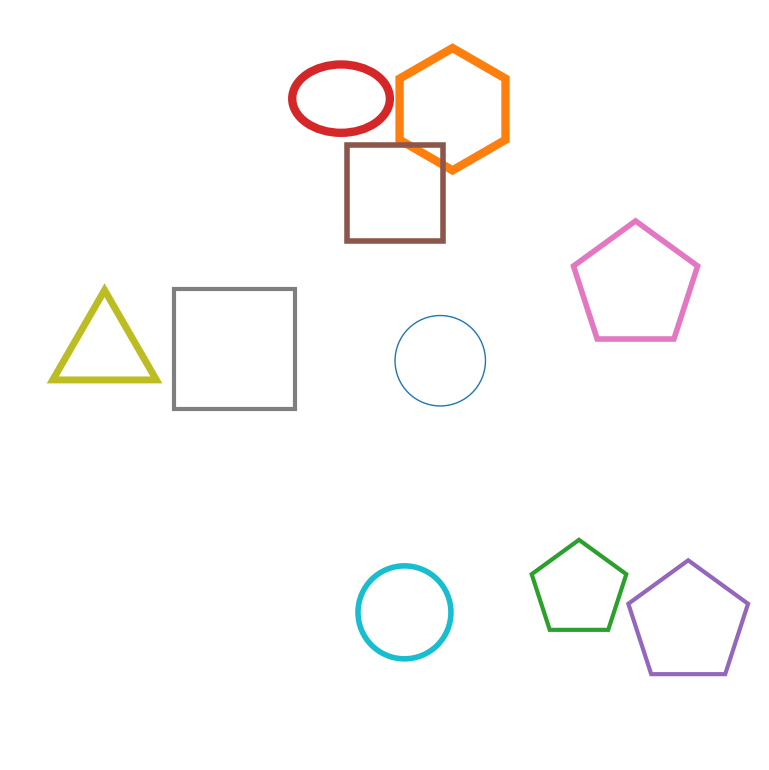[{"shape": "circle", "thickness": 0.5, "radius": 0.29, "center": [0.572, 0.532]}, {"shape": "hexagon", "thickness": 3, "radius": 0.4, "center": [0.588, 0.858]}, {"shape": "pentagon", "thickness": 1.5, "radius": 0.32, "center": [0.752, 0.234]}, {"shape": "oval", "thickness": 3, "radius": 0.32, "center": [0.443, 0.872]}, {"shape": "pentagon", "thickness": 1.5, "radius": 0.41, "center": [0.894, 0.191]}, {"shape": "square", "thickness": 2, "radius": 0.31, "center": [0.513, 0.749]}, {"shape": "pentagon", "thickness": 2, "radius": 0.42, "center": [0.825, 0.628]}, {"shape": "square", "thickness": 1.5, "radius": 0.39, "center": [0.305, 0.547]}, {"shape": "triangle", "thickness": 2.5, "radius": 0.39, "center": [0.136, 0.545]}, {"shape": "circle", "thickness": 2, "radius": 0.3, "center": [0.525, 0.205]}]